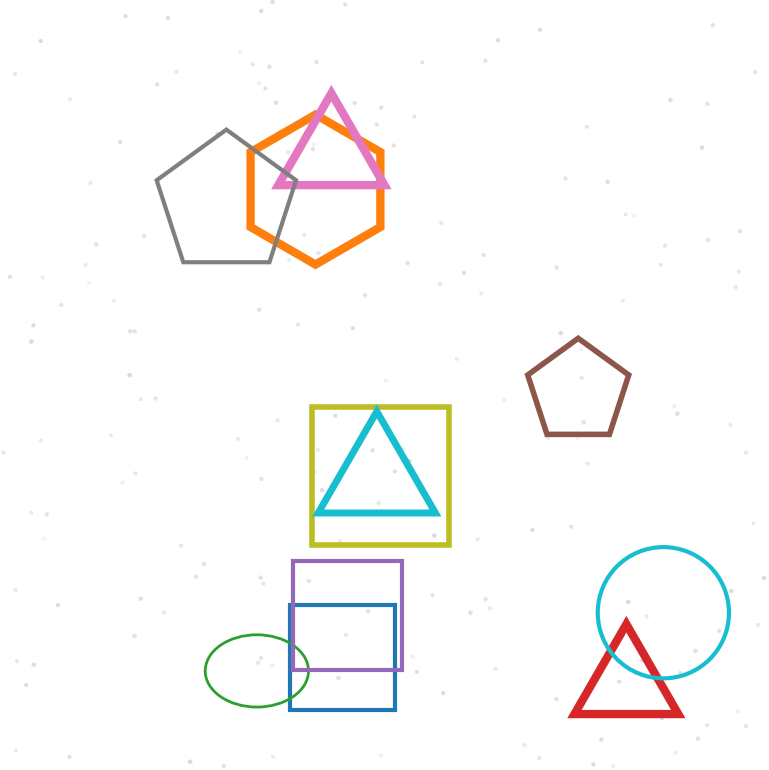[{"shape": "square", "thickness": 1.5, "radius": 0.34, "center": [0.445, 0.146]}, {"shape": "hexagon", "thickness": 3, "radius": 0.49, "center": [0.41, 0.754]}, {"shape": "oval", "thickness": 1, "radius": 0.34, "center": [0.334, 0.129]}, {"shape": "triangle", "thickness": 3, "radius": 0.39, "center": [0.813, 0.112]}, {"shape": "square", "thickness": 1.5, "radius": 0.35, "center": [0.451, 0.201]}, {"shape": "pentagon", "thickness": 2, "radius": 0.34, "center": [0.751, 0.492]}, {"shape": "triangle", "thickness": 3, "radius": 0.4, "center": [0.43, 0.799]}, {"shape": "pentagon", "thickness": 1.5, "radius": 0.48, "center": [0.294, 0.736]}, {"shape": "square", "thickness": 2, "radius": 0.45, "center": [0.494, 0.382]}, {"shape": "triangle", "thickness": 2.5, "radius": 0.44, "center": [0.489, 0.378]}, {"shape": "circle", "thickness": 1.5, "radius": 0.43, "center": [0.862, 0.204]}]